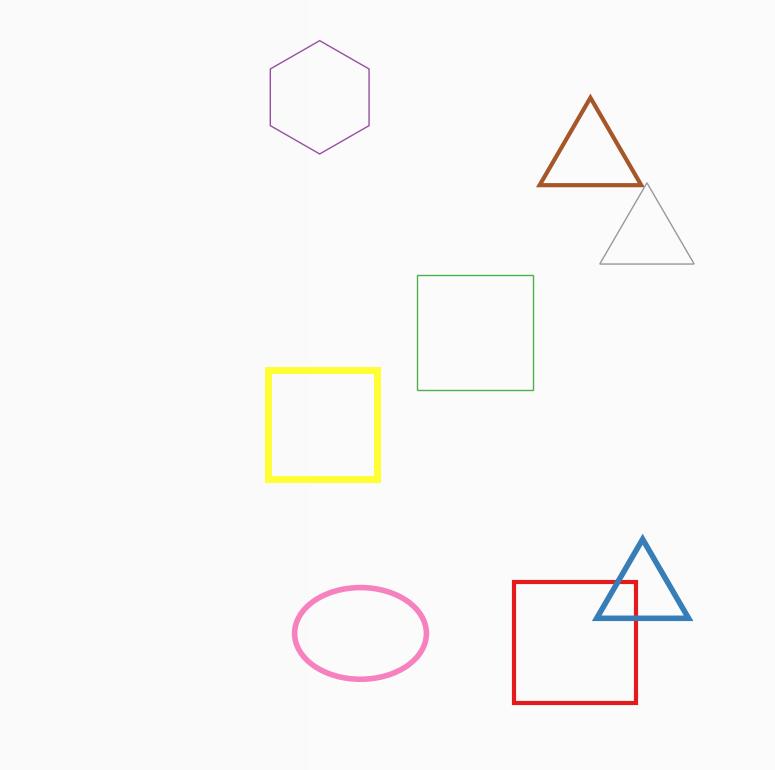[{"shape": "square", "thickness": 1.5, "radius": 0.39, "center": [0.742, 0.165]}, {"shape": "triangle", "thickness": 2, "radius": 0.34, "center": [0.829, 0.231]}, {"shape": "square", "thickness": 0.5, "radius": 0.37, "center": [0.613, 0.568]}, {"shape": "hexagon", "thickness": 0.5, "radius": 0.37, "center": [0.412, 0.874]}, {"shape": "square", "thickness": 2.5, "radius": 0.35, "center": [0.416, 0.448]}, {"shape": "triangle", "thickness": 1.5, "radius": 0.38, "center": [0.762, 0.797]}, {"shape": "oval", "thickness": 2, "radius": 0.43, "center": [0.465, 0.177]}, {"shape": "triangle", "thickness": 0.5, "radius": 0.35, "center": [0.835, 0.692]}]